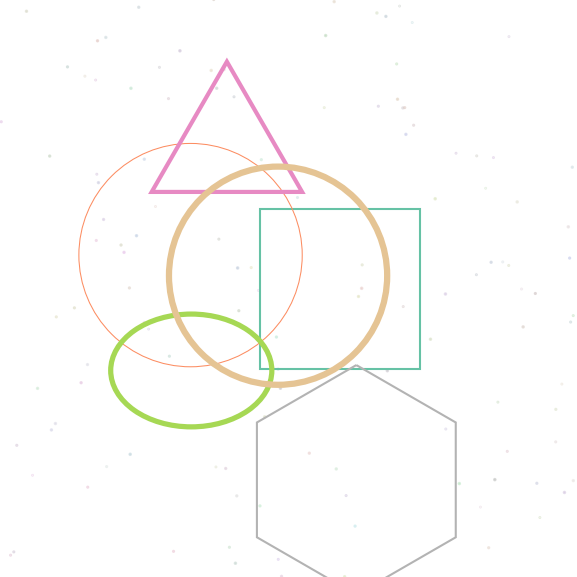[{"shape": "square", "thickness": 1, "radius": 0.69, "center": [0.588, 0.499]}, {"shape": "circle", "thickness": 0.5, "radius": 0.97, "center": [0.33, 0.557]}, {"shape": "triangle", "thickness": 2, "radius": 0.75, "center": [0.393, 0.742]}, {"shape": "oval", "thickness": 2.5, "radius": 0.7, "center": [0.331, 0.358]}, {"shape": "circle", "thickness": 3, "radius": 0.94, "center": [0.482, 0.522]}, {"shape": "hexagon", "thickness": 1, "radius": 0.99, "center": [0.617, 0.168]}]